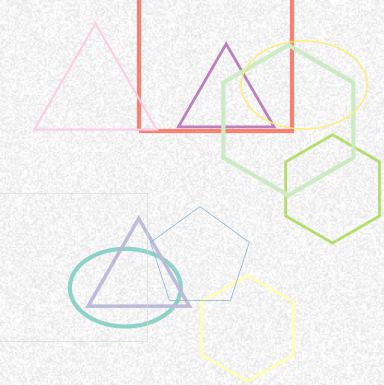[{"shape": "oval", "thickness": 3, "radius": 0.72, "center": [0.326, 0.253]}, {"shape": "hexagon", "thickness": 2, "radius": 0.69, "center": [0.643, 0.147]}, {"shape": "triangle", "thickness": 2.5, "radius": 0.76, "center": [0.36, 0.281]}, {"shape": "square", "thickness": 3, "radius": 0.99, "center": [0.56, 0.857]}, {"shape": "pentagon", "thickness": 0.5, "radius": 0.67, "center": [0.519, 0.329]}, {"shape": "hexagon", "thickness": 2, "radius": 0.7, "center": [0.864, 0.509]}, {"shape": "triangle", "thickness": 1.5, "radius": 0.92, "center": [0.248, 0.755]}, {"shape": "square", "thickness": 0.5, "radius": 0.96, "center": [0.189, 0.306]}, {"shape": "triangle", "thickness": 2, "radius": 0.72, "center": [0.588, 0.742]}, {"shape": "hexagon", "thickness": 3, "radius": 0.98, "center": [0.749, 0.688]}, {"shape": "oval", "thickness": 1, "radius": 0.82, "center": [0.79, 0.779]}]